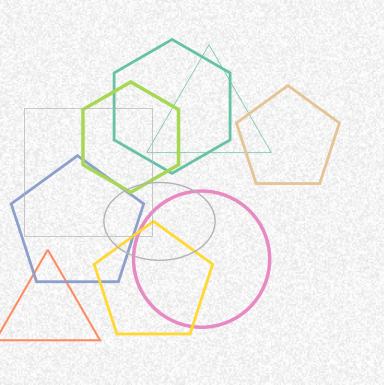[{"shape": "triangle", "thickness": 0.5, "radius": 0.94, "center": [0.543, 0.697]}, {"shape": "hexagon", "thickness": 2, "radius": 0.87, "center": [0.447, 0.724]}, {"shape": "triangle", "thickness": 1.5, "radius": 0.78, "center": [0.124, 0.195]}, {"shape": "pentagon", "thickness": 2, "radius": 0.9, "center": [0.201, 0.415]}, {"shape": "circle", "thickness": 2.5, "radius": 0.88, "center": [0.524, 0.327]}, {"shape": "hexagon", "thickness": 2.5, "radius": 0.72, "center": [0.34, 0.644]}, {"shape": "pentagon", "thickness": 2, "radius": 0.81, "center": [0.399, 0.263]}, {"shape": "pentagon", "thickness": 2, "radius": 0.7, "center": [0.748, 0.637]}, {"shape": "oval", "thickness": 1, "radius": 0.72, "center": [0.414, 0.425]}, {"shape": "square", "thickness": 0.5, "radius": 0.83, "center": [0.229, 0.553]}]